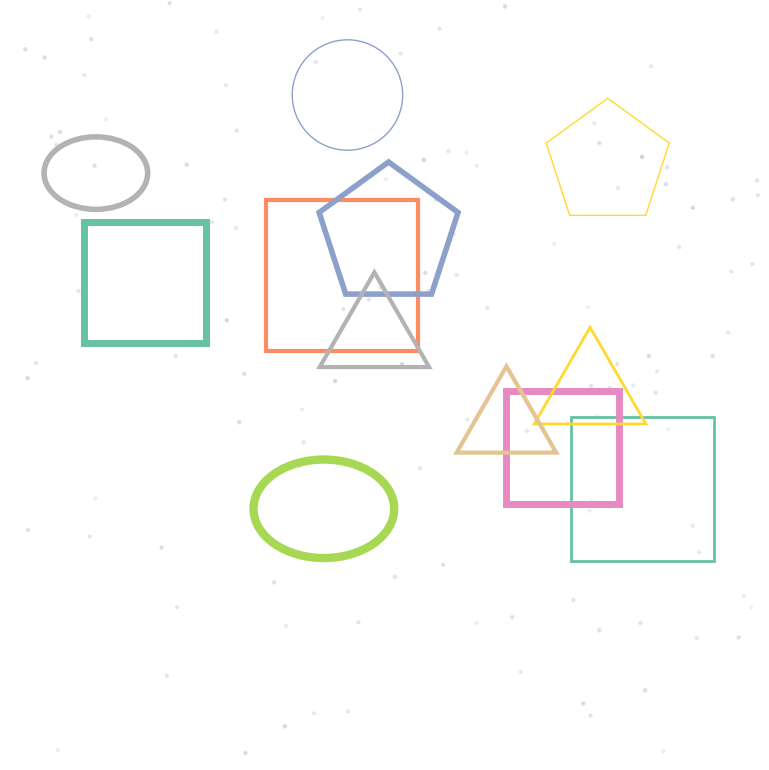[{"shape": "square", "thickness": 2.5, "radius": 0.4, "center": [0.188, 0.633]}, {"shape": "square", "thickness": 1, "radius": 0.46, "center": [0.834, 0.365]}, {"shape": "square", "thickness": 1.5, "radius": 0.49, "center": [0.444, 0.642]}, {"shape": "circle", "thickness": 0.5, "radius": 0.36, "center": [0.451, 0.877]}, {"shape": "pentagon", "thickness": 2, "radius": 0.47, "center": [0.505, 0.695]}, {"shape": "square", "thickness": 2.5, "radius": 0.37, "center": [0.731, 0.419]}, {"shape": "oval", "thickness": 3, "radius": 0.46, "center": [0.421, 0.339]}, {"shape": "pentagon", "thickness": 0.5, "radius": 0.42, "center": [0.789, 0.788]}, {"shape": "triangle", "thickness": 1, "radius": 0.42, "center": [0.766, 0.491]}, {"shape": "triangle", "thickness": 1.5, "radius": 0.37, "center": [0.658, 0.45]}, {"shape": "oval", "thickness": 2, "radius": 0.34, "center": [0.124, 0.775]}, {"shape": "triangle", "thickness": 1.5, "radius": 0.41, "center": [0.486, 0.564]}]